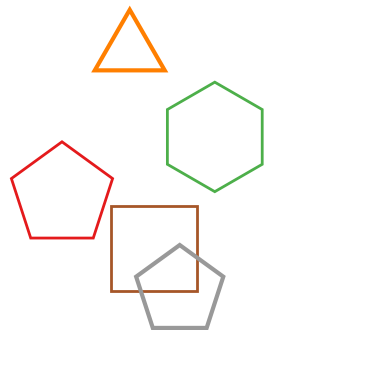[{"shape": "pentagon", "thickness": 2, "radius": 0.69, "center": [0.161, 0.493]}, {"shape": "hexagon", "thickness": 2, "radius": 0.71, "center": [0.558, 0.644]}, {"shape": "triangle", "thickness": 3, "radius": 0.52, "center": [0.337, 0.87]}, {"shape": "square", "thickness": 2, "radius": 0.56, "center": [0.4, 0.354]}, {"shape": "pentagon", "thickness": 3, "radius": 0.6, "center": [0.467, 0.245]}]